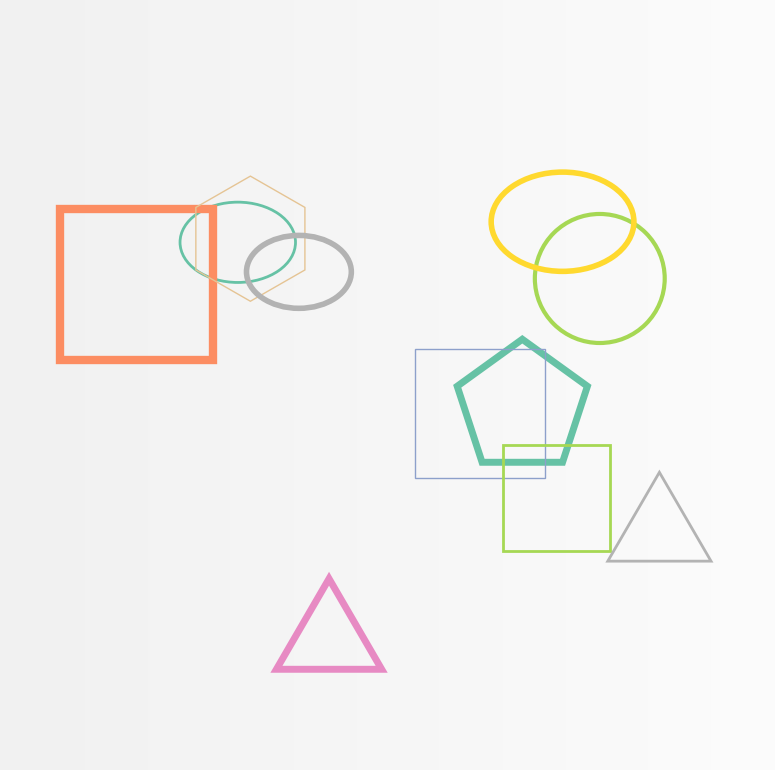[{"shape": "pentagon", "thickness": 2.5, "radius": 0.44, "center": [0.674, 0.471]}, {"shape": "oval", "thickness": 1, "radius": 0.37, "center": [0.307, 0.685]}, {"shape": "square", "thickness": 3, "radius": 0.49, "center": [0.176, 0.631]}, {"shape": "square", "thickness": 0.5, "radius": 0.42, "center": [0.619, 0.463]}, {"shape": "triangle", "thickness": 2.5, "radius": 0.39, "center": [0.425, 0.17]}, {"shape": "square", "thickness": 1, "radius": 0.35, "center": [0.718, 0.353]}, {"shape": "circle", "thickness": 1.5, "radius": 0.42, "center": [0.774, 0.638]}, {"shape": "oval", "thickness": 2, "radius": 0.46, "center": [0.726, 0.712]}, {"shape": "hexagon", "thickness": 0.5, "radius": 0.41, "center": [0.323, 0.69]}, {"shape": "oval", "thickness": 2, "radius": 0.34, "center": [0.386, 0.647]}, {"shape": "triangle", "thickness": 1, "radius": 0.38, "center": [0.851, 0.31]}]